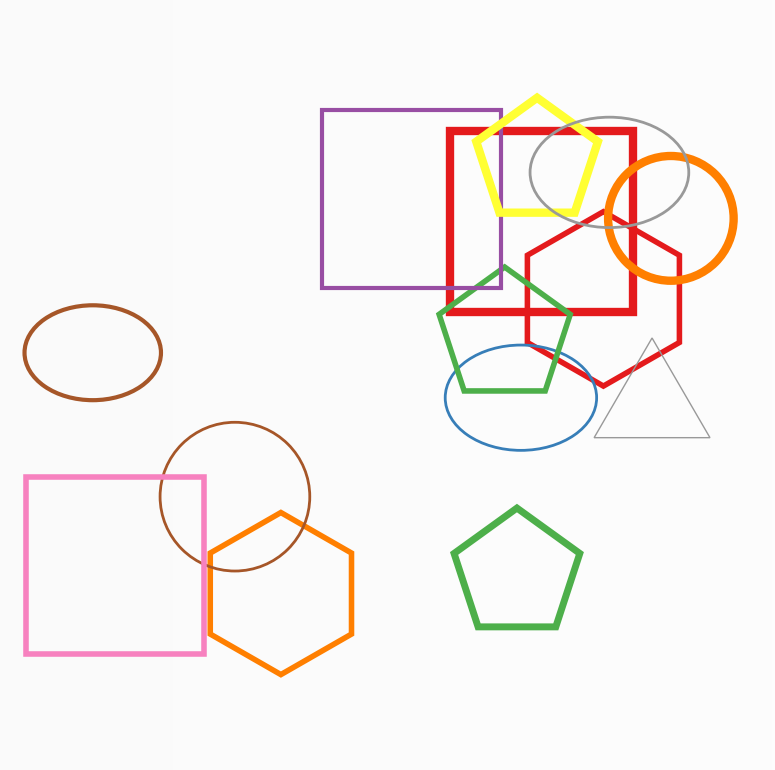[{"shape": "square", "thickness": 3, "radius": 0.59, "center": [0.699, 0.713]}, {"shape": "hexagon", "thickness": 2, "radius": 0.57, "center": [0.779, 0.612]}, {"shape": "oval", "thickness": 1, "radius": 0.49, "center": [0.672, 0.483]}, {"shape": "pentagon", "thickness": 2, "radius": 0.44, "center": [0.651, 0.564]}, {"shape": "pentagon", "thickness": 2.5, "radius": 0.43, "center": [0.667, 0.255]}, {"shape": "square", "thickness": 1.5, "radius": 0.58, "center": [0.531, 0.741]}, {"shape": "circle", "thickness": 3, "radius": 0.41, "center": [0.866, 0.716]}, {"shape": "hexagon", "thickness": 2, "radius": 0.53, "center": [0.362, 0.229]}, {"shape": "pentagon", "thickness": 3, "radius": 0.41, "center": [0.693, 0.791]}, {"shape": "oval", "thickness": 1.5, "radius": 0.44, "center": [0.12, 0.542]}, {"shape": "circle", "thickness": 1, "radius": 0.48, "center": [0.303, 0.355]}, {"shape": "square", "thickness": 2, "radius": 0.57, "center": [0.148, 0.265]}, {"shape": "oval", "thickness": 1, "radius": 0.51, "center": [0.786, 0.776]}, {"shape": "triangle", "thickness": 0.5, "radius": 0.43, "center": [0.841, 0.475]}]